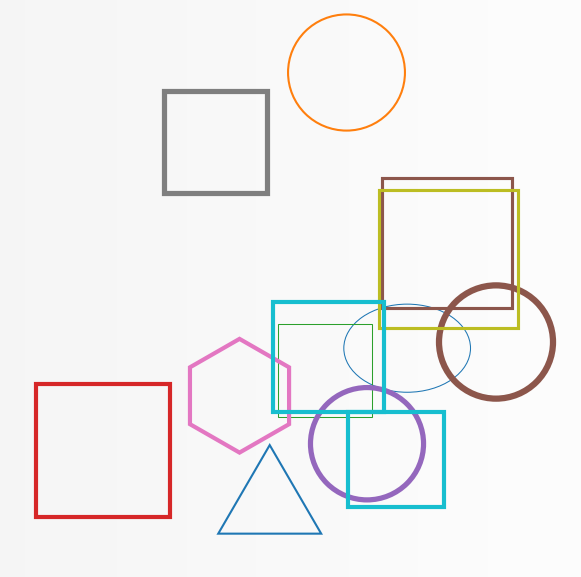[{"shape": "triangle", "thickness": 1, "radius": 0.51, "center": [0.464, 0.126]}, {"shape": "oval", "thickness": 0.5, "radius": 0.54, "center": [0.7, 0.396]}, {"shape": "circle", "thickness": 1, "radius": 0.5, "center": [0.596, 0.874]}, {"shape": "square", "thickness": 0.5, "radius": 0.4, "center": [0.559, 0.358]}, {"shape": "square", "thickness": 2, "radius": 0.57, "center": [0.177, 0.219]}, {"shape": "circle", "thickness": 2.5, "radius": 0.49, "center": [0.631, 0.231]}, {"shape": "square", "thickness": 1.5, "radius": 0.56, "center": [0.769, 0.578]}, {"shape": "circle", "thickness": 3, "radius": 0.49, "center": [0.853, 0.407]}, {"shape": "hexagon", "thickness": 2, "radius": 0.49, "center": [0.412, 0.314]}, {"shape": "square", "thickness": 2.5, "radius": 0.44, "center": [0.37, 0.753]}, {"shape": "square", "thickness": 1.5, "radius": 0.6, "center": [0.772, 0.551]}, {"shape": "square", "thickness": 2, "radius": 0.48, "center": [0.565, 0.382]}, {"shape": "square", "thickness": 2, "radius": 0.41, "center": [0.681, 0.203]}]